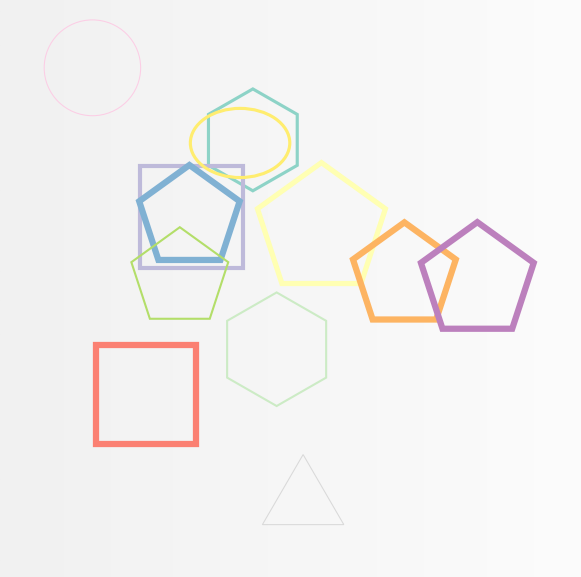[{"shape": "hexagon", "thickness": 1.5, "radius": 0.44, "center": [0.435, 0.757]}, {"shape": "pentagon", "thickness": 2.5, "radius": 0.58, "center": [0.553, 0.602]}, {"shape": "square", "thickness": 2, "radius": 0.44, "center": [0.33, 0.624]}, {"shape": "square", "thickness": 3, "radius": 0.43, "center": [0.251, 0.317]}, {"shape": "pentagon", "thickness": 3, "radius": 0.45, "center": [0.326, 0.622]}, {"shape": "pentagon", "thickness": 3, "radius": 0.46, "center": [0.696, 0.521]}, {"shape": "pentagon", "thickness": 1, "radius": 0.44, "center": [0.309, 0.518]}, {"shape": "circle", "thickness": 0.5, "radius": 0.41, "center": [0.159, 0.882]}, {"shape": "triangle", "thickness": 0.5, "radius": 0.4, "center": [0.521, 0.131]}, {"shape": "pentagon", "thickness": 3, "radius": 0.51, "center": [0.821, 0.512]}, {"shape": "hexagon", "thickness": 1, "radius": 0.49, "center": [0.476, 0.394]}, {"shape": "oval", "thickness": 1.5, "radius": 0.43, "center": [0.413, 0.752]}]